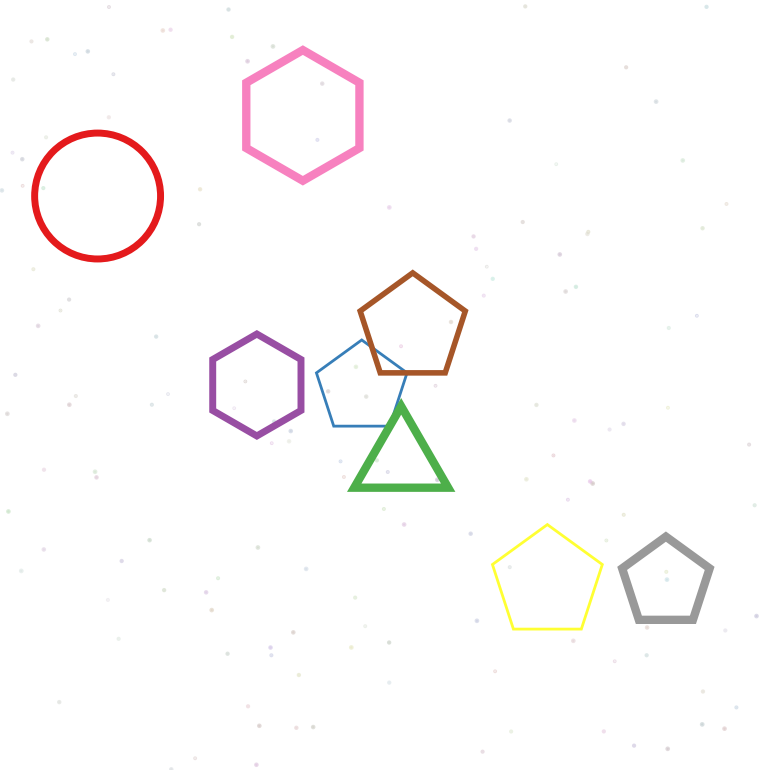[{"shape": "circle", "thickness": 2.5, "radius": 0.41, "center": [0.127, 0.745]}, {"shape": "pentagon", "thickness": 1, "radius": 0.31, "center": [0.47, 0.497]}, {"shape": "triangle", "thickness": 3, "radius": 0.35, "center": [0.521, 0.402]}, {"shape": "hexagon", "thickness": 2.5, "radius": 0.33, "center": [0.334, 0.5]}, {"shape": "pentagon", "thickness": 1, "radius": 0.38, "center": [0.711, 0.244]}, {"shape": "pentagon", "thickness": 2, "radius": 0.36, "center": [0.536, 0.574]}, {"shape": "hexagon", "thickness": 3, "radius": 0.42, "center": [0.393, 0.85]}, {"shape": "pentagon", "thickness": 3, "radius": 0.3, "center": [0.865, 0.243]}]